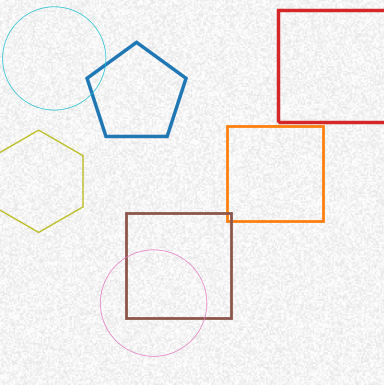[{"shape": "pentagon", "thickness": 2.5, "radius": 0.68, "center": [0.355, 0.755]}, {"shape": "square", "thickness": 2, "radius": 0.62, "center": [0.715, 0.549]}, {"shape": "square", "thickness": 2.5, "radius": 0.72, "center": [0.867, 0.829]}, {"shape": "square", "thickness": 2, "radius": 0.68, "center": [0.463, 0.311]}, {"shape": "circle", "thickness": 0.5, "radius": 0.69, "center": [0.399, 0.213]}, {"shape": "hexagon", "thickness": 1, "radius": 0.66, "center": [0.101, 0.529]}, {"shape": "circle", "thickness": 0.5, "radius": 0.67, "center": [0.141, 0.848]}]